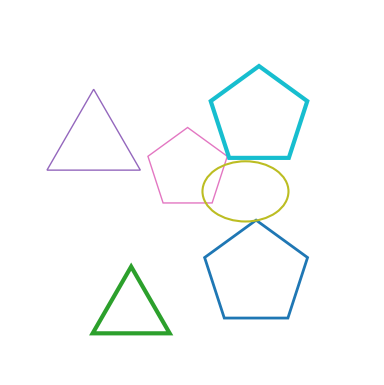[{"shape": "pentagon", "thickness": 2, "radius": 0.7, "center": [0.665, 0.288]}, {"shape": "triangle", "thickness": 3, "radius": 0.58, "center": [0.341, 0.192]}, {"shape": "triangle", "thickness": 1, "radius": 0.7, "center": [0.243, 0.628]}, {"shape": "pentagon", "thickness": 1, "radius": 0.54, "center": [0.487, 0.561]}, {"shape": "oval", "thickness": 1.5, "radius": 0.56, "center": [0.638, 0.503]}, {"shape": "pentagon", "thickness": 3, "radius": 0.66, "center": [0.673, 0.697]}]